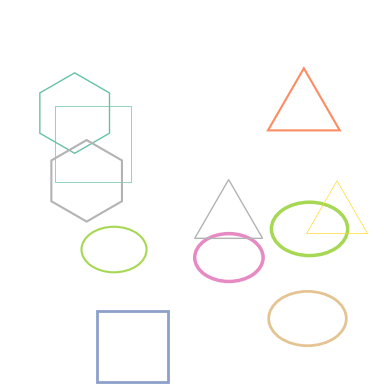[{"shape": "square", "thickness": 0.5, "radius": 0.49, "center": [0.241, 0.625]}, {"shape": "hexagon", "thickness": 1, "radius": 0.52, "center": [0.194, 0.706]}, {"shape": "triangle", "thickness": 1.5, "radius": 0.54, "center": [0.789, 0.715]}, {"shape": "square", "thickness": 2, "radius": 0.46, "center": [0.344, 0.101]}, {"shape": "oval", "thickness": 2.5, "radius": 0.44, "center": [0.595, 0.331]}, {"shape": "oval", "thickness": 1.5, "radius": 0.42, "center": [0.296, 0.352]}, {"shape": "oval", "thickness": 2.5, "radius": 0.5, "center": [0.804, 0.405]}, {"shape": "triangle", "thickness": 0.5, "radius": 0.46, "center": [0.875, 0.439]}, {"shape": "oval", "thickness": 2, "radius": 0.5, "center": [0.799, 0.173]}, {"shape": "triangle", "thickness": 1, "radius": 0.51, "center": [0.594, 0.432]}, {"shape": "hexagon", "thickness": 1.5, "radius": 0.53, "center": [0.225, 0.53]}]